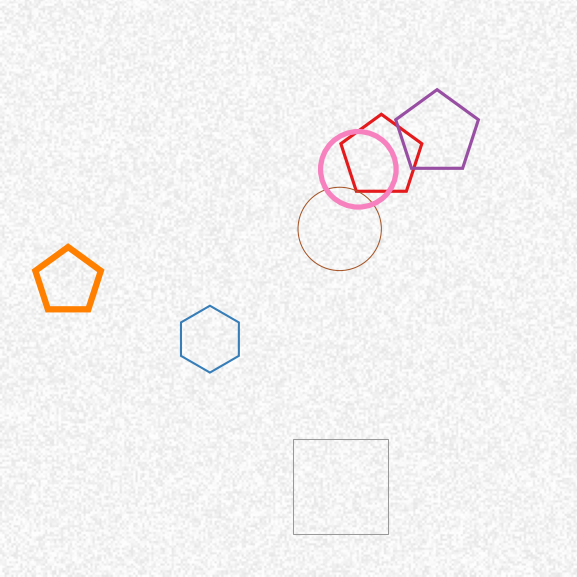[{"shape": "pentagon", "thickness": 1.5, "radius": 0.37, "center": [0.66, 0.728]}, {"shape": "hexagon", "thickness": 1, "radius": 0.29, "center": [0.363, 0.412]}, {"shape": "pentagon", "thickness": 1.5, "radius": 0.38, "center": [0.757, 0.769]}, {"shape": "pentagon", "thickness": 3, "radius": 0.3, "center": [0.118, 0.512]}, {"shape": "circle", "thickness": 0.5, "radius": 0.36, "center": [0.588, 0.603]}, {"shape": "circle", "thickness": 2.5, "radius": 0.33, "center": [0.62, 0.706]}, {"shape": "square", "thickness": 0.5, "radius": 0.41, "center": [0.59, 0.156]}]